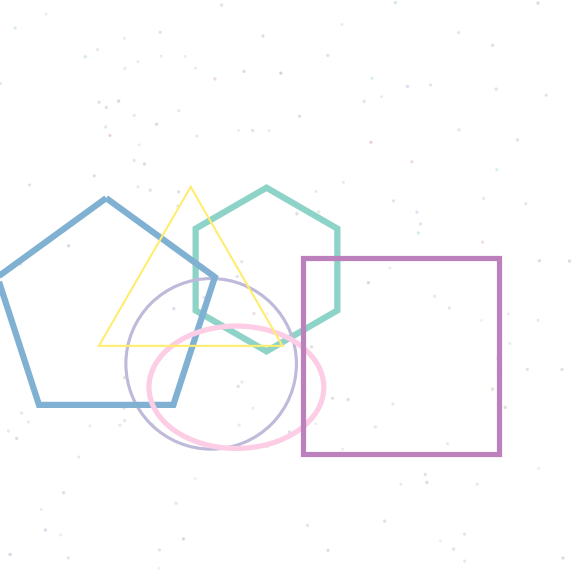[{"shape": "hexagon", "thickness": 3, "radius": 0.71, "center": [0.461, 0.532]}, {"shape": "circle", "thickness": 1.5, "radius": 0.74, "center": [0.366, 0.369]}, {"shape": "pentagon", "thickness": 3, "radius": 0.99, "center": [0.184, 0.458]}, {"shape": "oval", "thickness": 2.5, "radius": 0.76, "center": [0.409, 0.329]}, {"shape": "square", "thickness": 2.5, "radius": 0.85, "center": [0.694, 0.382]}, {"shape": "triangle", "thickness": 1, "radius": 0.92, "center": [0.33, 0.492]}]